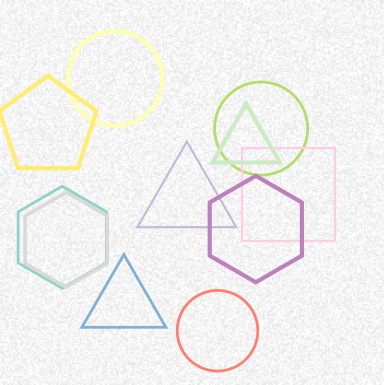[{"shape": "hexagon", "thickness": 2, "radius": 0.66, "center": [0.162, 0.384]}, {"shape": "circle", "thickness": 3, "radius": 0.61, "center": [0.299, 0.796]}, {"shape": "triangle", "thickness": 1.5, "radius": 0.74, "center": [0.485, 0.484]}, {"shape": "circle", "thickness": 2, "radius": 0.52, "center": [0.565, 0.141]}, {"shape": "triangle", "thickness": 2, "radius": 0.63, "center": [0.322, 0.213]}, {"shape": "circle", "thickness": 2, "radius": 0.6, "center": [0.678, 0.666]}, {"shape": "square", "thickness": 1.5, "radius": 0.6, "center": [0.748, 0.494]}, {"shape": "hexagon", "thickness": 2.5, "radius": 0.62, "center": [0.172, 0.377]}, {"shape": "hexagon", "thickness": 3, "radius": 0.69, "center": [0.664, 0.405]}, {"shape": "triangle", "thickness": 3, "radius": 0.51, "center": [0.639, 0.629]}, {"shape": "pentagon", "thickness": 3, "radius": 0.66, "center": [0.125, 0.671]}]